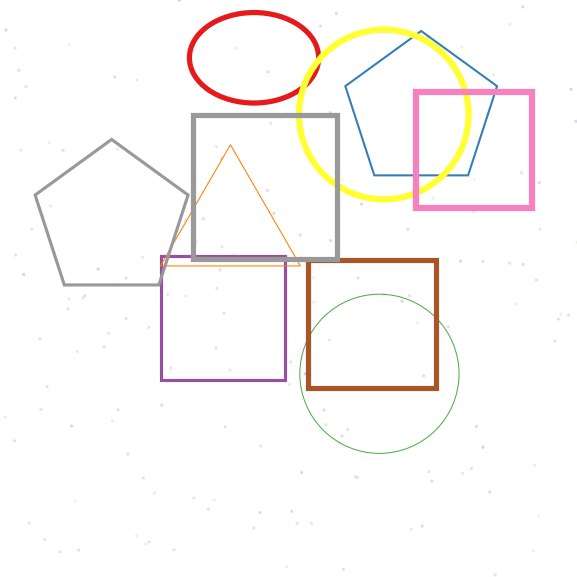[{"shape": "oval", "thickness": 2.5, "radius": 0.56, "center": [0.44, 0.899]}, {"shape": "pentagon", "thickness": 1, "radius": 0.69, "center": [0.729, 0.807]}, {"shape": "circle", "thickness": 0.5, "radius": 0.69, "center": [0.657, 0.352]}, {"shape": "square", "thickness": 1.5, "radius": 0.54, "center": [0.387, 0.448]}, {"shape": "triangle", "thickness": 0.5, "radius": 0.7, "center": [0.399, 0.609]}, {"shape": "circle", "thickness": 3, "radius": 0.73, "center": [0.665, 0.801]}, {"shape": "square", "thickness": 2.5, "radius": 0.56, "center": [0.644, 0.438]}, {"shape": "square", "thickness": 3, "radius": 0.5, "center": [0.821, 0.74]}, {"shape": "pentagon", "thickness": 1.5, "radius": 0.7, "center": [0.193, 0.618]}, {"shape": "square", "thickness": 2.5, "radius": 0.62, "center": [0.459, 0.676]}]